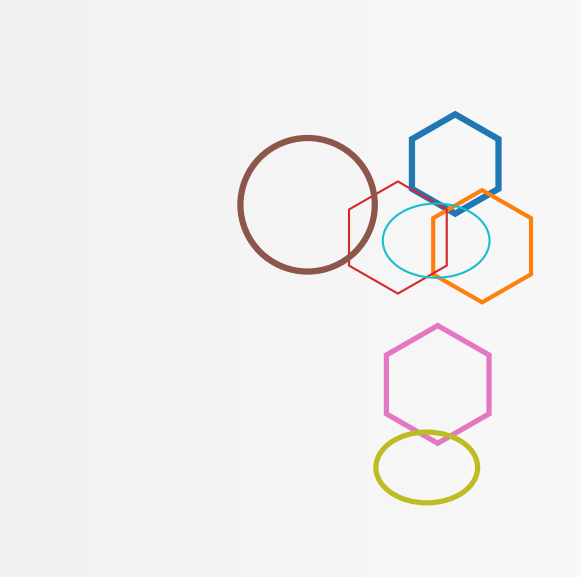[{"shape": "hexagon", "thickness": 3, "radius": 0.43, "center": [0.783, 0.715]}, {"shape": "hexagon", "thickness": 2, "radius": 0.49, "center": [0.829, 0.573]}, {"shape": "hexagon", "thickness": 1, "radius": 0.49, "center": [0.685, 0.588]}, {"shape": "circle", "thickness": 3, "radius": 0.58, "center": [0.529, 0.645]}, {"shape": "hexagon", "thickness": 2.5, "radius": 0.51, "center": [0.753, 0.333]}, {"shape": "oval", "thickness": 2.5, "radius": 0.44, "center": [0.734, 0.19]}, {"shape": "oval", "thickness": 1, "radius": 0.46, "center": [0.75, 0.582]}]